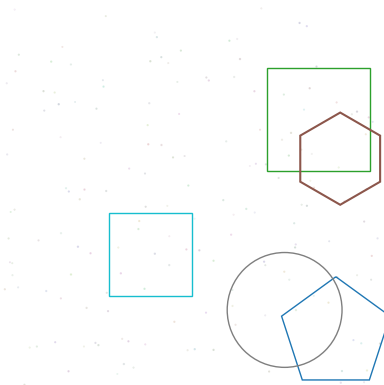[{"shape": "pentagon", "thickness": 1, "radius": 0.74, "center": [0.872, 0.133]}, {"shape": "square", "thickness": 1, "radius": 0.67, "center": [0.827, 0.689]}, {"shape": "hexagon", "thickness": 1.5, "radius": 0.6, "center": [0.884, 0.588]}, {"shape": "circle", "thickness": 1, "radius": 0.75, "center": [0.739, 0.195]}, {"shape": "square", "thickness": 1, "radius": 0.54, "center": [0.391, 0.338]}]